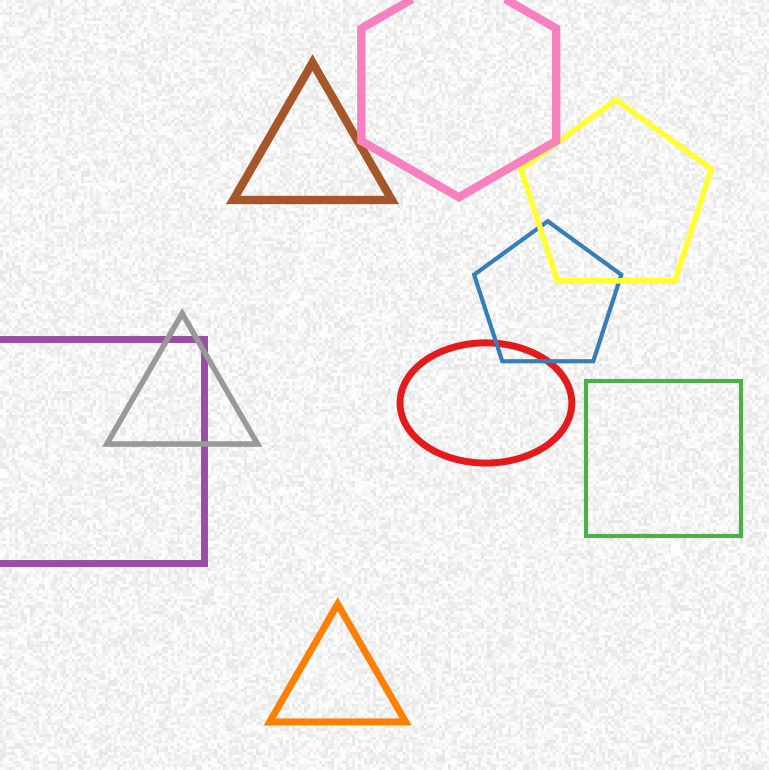[{"shape": "oval", "thickness": 2.5, "radius": 0.56, "center": [0.631, 0.477]}, {"shape": "pentagon", "thickness": 1.5, "radius": 0.5, "center": [0.711, 0.612]}, {"shape": "square", "thickness": 1.5, "radius": 0.5, "center": [0.862, 0.405]}, {"shape": "square", "thickness": 2.5, "radius": 0.73, "center": [0.119, 0.414]}, {"shape": "triangle", "thickness": 2.5, "radius": 0.51, "center": [0.438, 0.113]}, {"shape": "pentagon", "thickness": 2, "radius": 0.65, "center": [0.8, 0.74]}, {"shape": "triangle", "thickness": 3, "radius": 0.59, "center": [0.406, 0.8]}, {"shape": "hexagon", "thickness": 3, "radius": 0.73, "center": [0.596, 0.89]}, {"shape": "triangle", "thickness": 2, "radius": 0.57, "center": [0.237, 0.48]}]